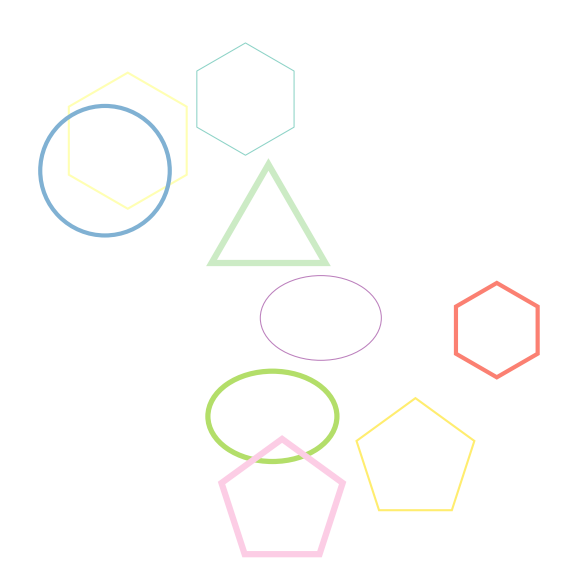[{"shape": "hexagon", "thickness": 0.5, "radius": 0.49, "center": [0.425, 0.828]}, {"shape": "hexagon", "thickness": 1, "radius": 0.59, "center": [0.221, 0.755]}, {"shape": "hexagon", "thickness": 2, "radius": 0.41, "center": [0.86, 0.427]}, {"shape": "circle", "thickness": 2, "radius": 0.56, "center": [0.182, 0.704]}, {"shape": "oval", "thickness": 2.5, "radius": 0.56, "center": [0.472, 0.278]}, {"shape": "pentagon", "thickness": 3, "radius": 0.55, "center": [0.488, 0.129]}, {"shape": "oval", "thickness": 0.5, "radius": 0.52, "center": [0.556, 0.449]}, {"shape": "triangle", "thickness": 3, "radius": 0.57, "center": [0.465, 0.601]}, {"shape": "pentagon", "thickness": 1, "radius": 0.54, "center": [0.719, 0.202]}]